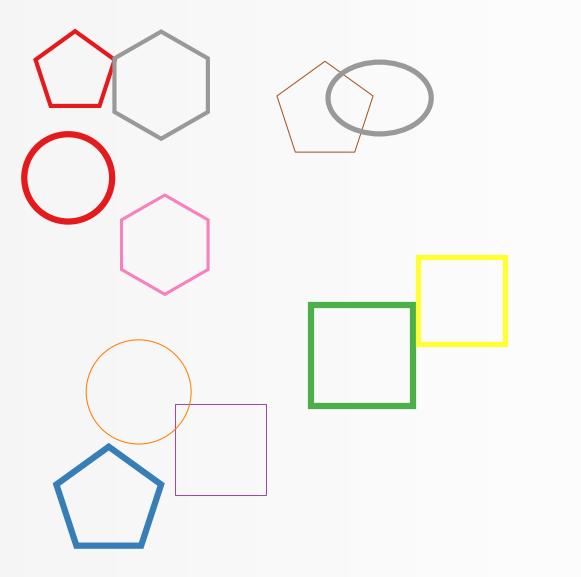[{"shape": "pentagon", "thickness": 2, "radius": 0.36, "center": [0.129, 0.874]}, {"shape": "circle", "thickness": 3, "radius": 0.38, "center": [0.117, 0.691]}, {"shape": "pentagon", "thickness": 3, "radius": 0.47, "center": [0.187, 0.131]}, {"shape": "square", "thickness": 3, "radius": 0.44, "center": [0.623, 0.384]}, {"shape": "square", "thickness": 0.5, "radius": 0.39, "center": [0.379, 0.221]}, {"shape": "circle", "thickness": 0.5, "radius": 0.45, "center": [0.239, 0.32]}, {"shape": "square", "thickness": 2.5, "radius": 0.38, "center": [0.794, 0.479]}, {"shape": "pentagon", "thickness": 0.5, "radius": 0.43, "center": [0.559, 0.806]}, {"shape": "hexagon", "thickness": 1.5, "radius": 0.43, "center": [0.284, 0.575]}, {"shape": "hexagon", "thickness": 2, "radius": 0.46, "center": [0.277, 0.852]}, {"shape": "oval", "thickness": 2.5, "radius": 0.44, "center": [0.653, 0.829]}]